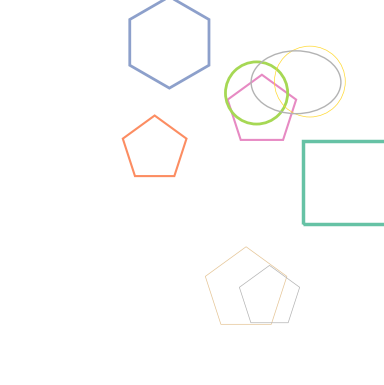[{"shape": "square", "thickness": 2.5, "radius": 0.54, "center": [0.894, 0.526]}, {"shape": "pentagon", "thickness": 1.5, "radius": 0.43, "center": [0.402, 0.613]}, {"shape": "hexagon", "thickness": 2, "radius": 0.59, "center": [0.44, 0.89]}, {"shape": "pentagon", "thickness": 1.5, "radius": 0.47, "center": [0.68, 0.712]}, {"shape": "circle", "thickness": 2, "radius": 0.4, "center": [0.666, 0.759]}, {"shape": "circle", "thickness": 0.5, "radius": 0.46, "center": [0.805, 0.788]}, {"shape": "pentagon", "thickness": 0.5, "radius": 0.56, "center": [0.639, 0.248]}, {"shape": "oval", "thickness": 1, "radius": 0.58, "center": [0.769, 0.786]}, {"shape": "pentagon", "thickness": 0.5, "radius": 0.41, "center": [0.7, 0.228]}]